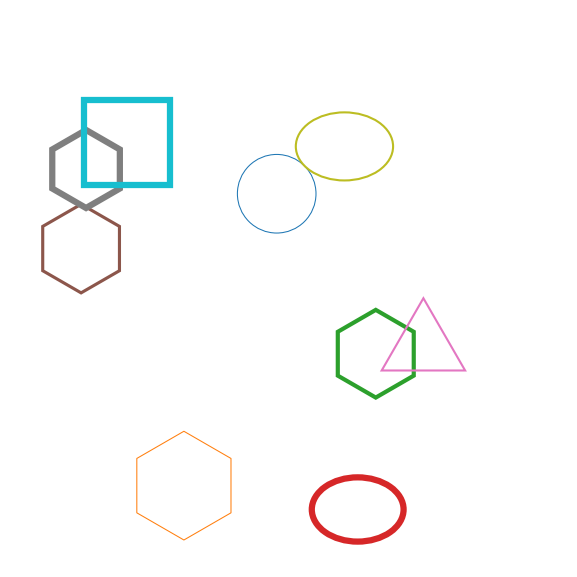[{"shape": "circle", "thickness": 0.5, "radius": 0.34, "center": [0.479, 0.664]}, {"shape": "hexagon", "thickness": 0.5, "radius": 0.47, "center": [0.318, 0.158]}, {"shape": "hexagon", "thickness": 2, "radius": 0.38, "center": [0.651, 0.387]}, {"shape": "oval", "thickness": 3, "radius": 0.4, "center": [0.619, 0.117]}, {"shape": "hexagon", "thickness": 1.5, "radius": 0.38, "center": [0.14, 0.569]}, {"shape": "triangle", "thickness": 1, "radius": 0.42, "center": [0.733, 0.399]}, {"shape": "hexagon", "thickness": 3, "radius": 0.34, "center": [0.149, 0.707]}, {"shape": "oval", "thickness": 1, "radius": 0.42, "center": [0.596, 0.746]}, {"shape": "square", "thickness": 3, "radius": 0.37, "center": [0.22, 0.753]}]